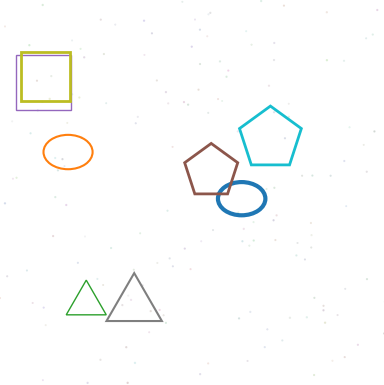[{"shape": "oval", "thickness": 3, "radius": 0.31, "center": [0.628, 0.484]}, {"shape": "oval", "thickness": 1.5, "radius": 0.32, "center": [0.177, 0.605]}, {"shape": "triangle", "thickness": 1, "radius": 0.3, "center": [0.224, 0.212]}, {"shape": "square", "thickness": 1, "radius": 0.36, "center": [0.114, 0.787]}, {"shape": "pentagon", "thickness": 2, "radius": 0.36, "center": [0.549, 0.555]}, {"shape": "triangle", "thickness": 1.5, "radius": 0.42, "center": [0.349, 0.208]}, {"shape": "square", "thickness": 2, "radius": 0.31, "center": [0.118, 0.801]}, {"shape": "pentagon", "thickness": 2, "radius": 0.42, "center": [0.702, 0.64]}]